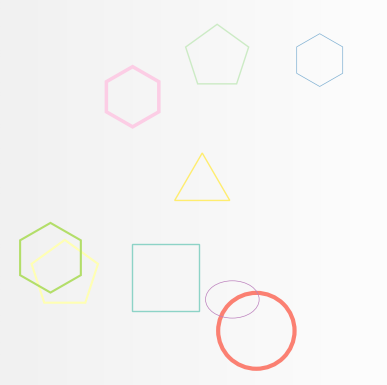[{"shape": "square", "thickness": 1, "radius": 0.43, "center": [0.426, 0.279]}, {"shape": "pentagon", "thickness": 1.5, "radius": 0.45, "center": [0.167, 0.287]}, {"shape": "circle", "thickness": 3, "radius": 0.49, "center": [0.662, 0.141]}, {"shape": "hexagon", "thickness": 0.5, "radius": 0.34, "center": [0.825, 0.844]}, {"shape": "hexagon", "thickness": 1.5, "radius": 0.45, "center": [0.13, 0.331]}, {"shape": "hexagon", "thickness": 2.5, "radius": 0.39, "center": [0.342, 0.749]}, {"shape": "oval", "thickness": 0.5, "radius": 0.35, "center": [0.6, 0.222]}, {"shape": "pentagon", "thickness": 1, "radius": 0.43, "center": [0.56, 0.851]}, {"shape": "triangle", "thickness": 1, "radius": 0.41, "center": [0.522, 0.52]}]